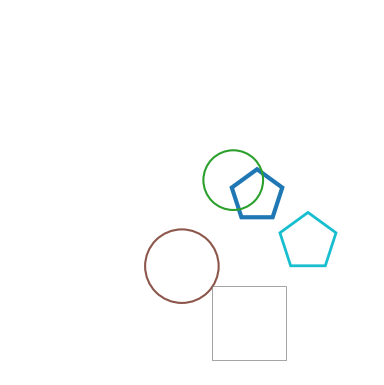[{"shape": "pentagon", "thickness": 3, "radius": 0.34, "center": [0.668, 0.491]}, {"shape": "circle", "thickness": 1.5, "radius": 0.39, "center": [0.606, 0.532]}, {"shape": "circle", "thickness": 1.5, "radius": 0.48, "center": [0.472, 0.309]}, {"shape": "square", "thickness": 0.5, "radius": 0.48, "center": [0.648, 0.161]}, {"shape": "pentagon", "thickness": 2, "radius": 0.38, "center": [0.8, 0.372]}]